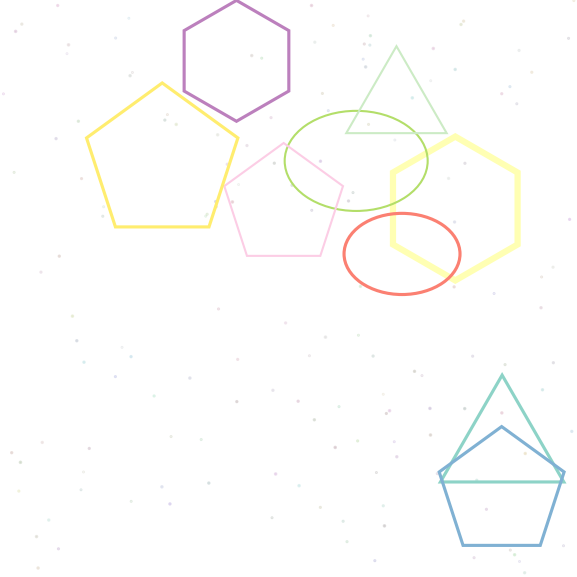[{"shape": "triangle", "thickness": 1.5, "radius": 0.62, "center": [0.869, 0.226]}, {"shape": "hexagon", "thickness": 3, "radius": 0.62, "center": [0.788, 0.638]}, {"shape": "oval", "thickness": 1.5, "radius": 0.5, "center": [0.696, 0.559]}, {"shape": "pentagon", "thickness": 1.5, "radius": 0.57, "center": [0.869, 0.147]}, {"shape": "oval", "thickness": 1, "radius": 0.62, "center": [0.617, 0.721]}, {"shape": "pentagon", "thickness": 1, "radius": 0.54, "center": [0.491, 0.643]}, {"shape": "hexagon", "thickness": 1.5, "radius": 0.52, "center": [0.409, 0.894]}, {"shape": "triangle", "thickness": 1, "radius": 0.5, "center": [0.687, 0.819]}, {"shape": "pentagon", "thickness": 1.5, "radius": 0.69, "center": [0.281, 0.718]}]